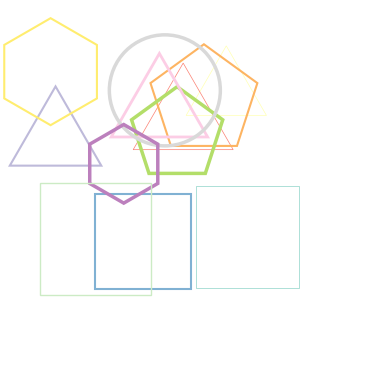[{"shape": "square", "thickness": 0.5, "radius": 0.67, "center": [0.643, 0.384]}, {"shape": "triangle", "thickness": 0.5, "radius": 0.6, "center": [0.588, 0.76]}, {"shape": "triangle", "thickness": 1.5, "radius": 0.69, "center": [0.144, 0.638]}, {"shape": "triangle", "thickness": 0.5, "radius": 0.75, "center": [0.476, 0.686]}, {"shape": "square", "thickness": 1.5, "radius": 0.62, "center": [0.372, 0.373]}, {"shape": "pentagon", "thickness": 1.5, "radius": 0.73, "center": [0.53, 0.739]}, {"shape": "pentagon", "thickness": 2.5, "radius": 0.62, "center": [0.46, 0.65]}, {"shape": "triangle", "thickness": 2, "radius": 0.72, "center": [0.414, 0.717]}, {"shape": "circle", "thickness": 2.5, "radius": 0.72, "center": [0.428, 0.765]}, {"shape": "hexagon", "thickness": 2.5, "radius": 0.51, "center": [0.321, 0.575]}, {"shape": "square", "thickness": 1, "radius": 0.72, "center": [0.248, 0.38]}, {"shape": "hexagon", "thickness": 1.5, "radius": 0.69, "center": [0.131, 0.814]}]